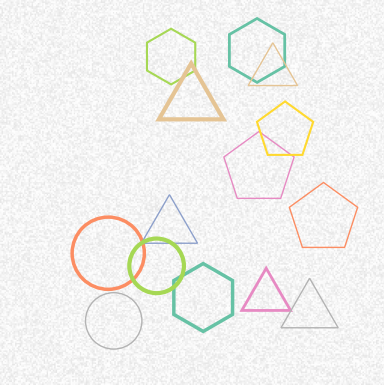[{"shape": "hexagon", "thickness": 2, "radius": 0.41, "center": [0.668, 0.869]}, {"shape": "hexagon", "thickness": 2.5, "radius": 0.44, "center": [0.528, 0.227]}, {"shape": "circle", "thickness": 2.5, "radius": 0.47, "center": [0.281, 0.342]}, {"shape": "pentagon", "thickness": 1, "radius": 0.47, "center": [0.84, 0.433]}, {"shape": "triangle", "thickness": 1, "radius": 0.42, "center": [0.44, 0.41]}, {"shape": "pentagon", "thickness": 1, "radius": 0.48, "center": [0.673, 0.562]}, {"shape": "triangle", "thickness": 2, "radius": 0.37, "center": [0.691, 0.23]}, {"shape": "hexagon", "thickness": 1.5, "radius": 0.36, "center": [0.444, 0.853]}, {"shape": "circle", "thickness": 3, "radius": 0.35, "center": [0.407, 0.309]}, {"shape": "pentagon", "thickness": 1.5, "radius": 0.38, "center": [0.74, 0.66]}, {"shape": "triangle", "thickness": 3, "radius": 0.48, "center": [0.496, 0.738]}, {"shape": "triangle", "thickness": 1, "radius": 0.37, "center": [0.709, 0.815]}, {"shape": "circle", "thickness": 1, "radius": 0.37, "center": [0.295, 0.167]}, {"shape": "triangle", "thickness": 1, "radius": 0.43, "center": [0.804, 0.192]}]